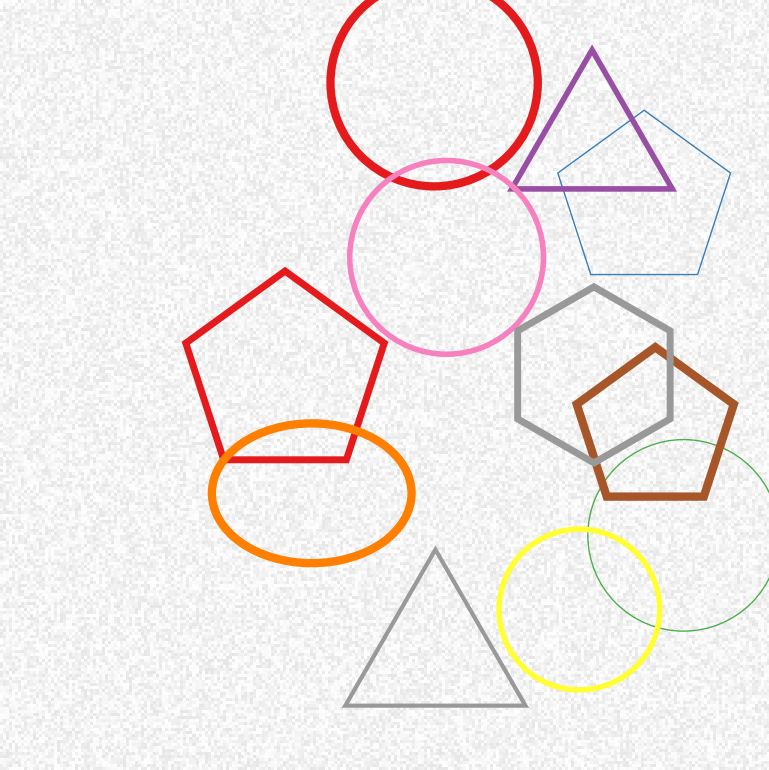[{"shape": "pentagon", "thickness": 2.5, "radius": 0.68, "center": [0.37, 0.512]}, {"shape": "circle", "thickness": 3, "radius": 0.67, "center": [0.564, 0.893]}, {"shape": "pentagon", "thickness": 0.5, "radius": 0.59, "center": [0.837, 0.739]}, {"shape": "circle", "thickness": 0.5, "radius": 0.62, "center": [0.888, 0.305]}, {"shape": "triangle", "thickness": 2, "radius": 0.6, "center": [0.769, 0.815]}, {"shape": "oval", "thickness": 3, "radius": 0.65, "center": [0.405, 0.359]}, {"shape": "circle", "thickness": 2, "radius": 0.52, "center": [0.752, 0.208]}, {"shape": "pentagon", "thickness": 3, "radius": 0.54, "center": [0.851, 0.442]}, {"shape": "circle", "thickness": 2, "radius": 0.63, "center": [0.58, 0.666]}, {"shape": "hexagon", "thickness": 2.5, "radius": 0.57, "center": [0.771, 0.513]}, {"shape": "triangle", "thickness": 1.5, "radius": 0.68, "center": [0.565, 0.151]}]